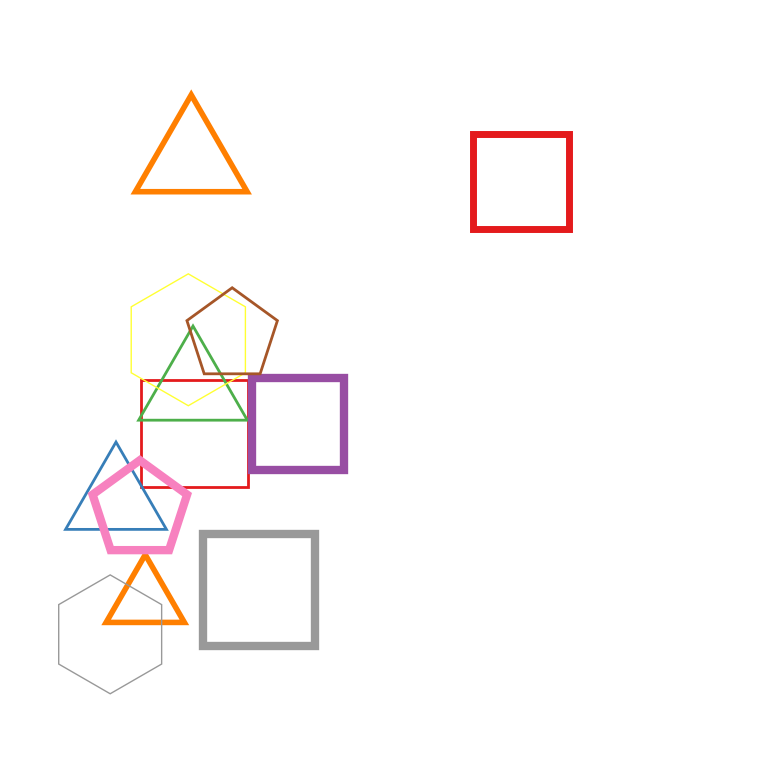[{"shape": "square", "thickness": 2.5, "radius": 0.31, "center": [0.676, 0.765]}, {"shape": "square", "thickness": 1, "radius": 0.35, "center": [0.252, 0.437]}, {"shape": "triangle", "thickness": 1, "radius": 0.38, "center": [0.151, 0.35]}, {"shape": "triangle", "thickness": 1, "radius": 0.41, "center": [0.251, 0.495]}, {"shape": "square", "thickness": 3, "radius": 0.3, "center": [0.387, 0.449]}, {"shape": "triangle", "thickness": 2, "radius": 0.29, "center": [0.189, 0.221]}, {"shape": "triangle", "thickness": 2, "radius": 0.42, "center": [0.248, 0.793]}, {"shape": "hexagon", "thickness": 0.5, "radius": 0.43, "center": [0.245, 0.559]}, {"shape": "pentagon", "thickness": 1, "radius": 0.31, "center": [0.302, 0.565]}, {"shape": "pentagon", "thickness": 3, "radius": 0.32, "center": [0.182, 0.338]}, {"shape": "hexagon", "thickness": 0.5, "radius": 0.39, "center": [0.143, 0.176]}, {"shape": "square", "thickness": 3, "radius": 0.36, "center": [0.337, 0.234]}]